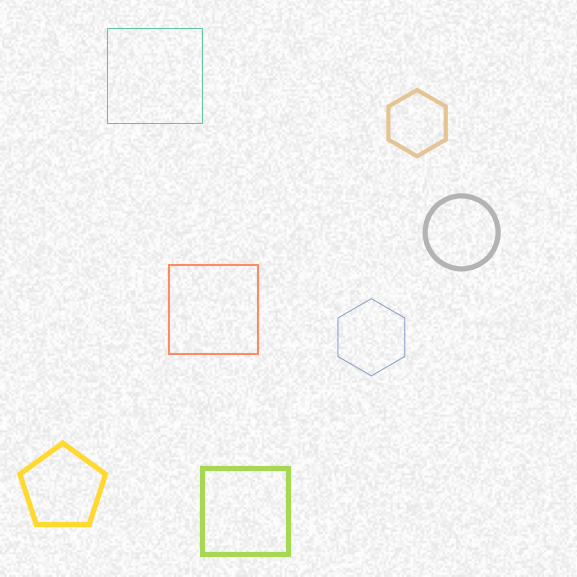[{"shape": "square", "thickness": 0.5, "radius": 0.41, "center": [0.267, 0.869]}, {"shape": "square", "thickness": 1, "radius": 0.38, "center": [0.37, 0.464]}, {"shape": "hexagon", "thickness": 0.5, "radius": 0.33, "center": [0.643, 0.415]}, {"shape": "square", "thickness": 2.5, "radius": 0.37, "center": [0.425, 0.114]}, {"shape": "pentagon", "thickness": 2.5, "radius": 0.39, "center": [0.109, 0.154]}, {"shape": "hexagon", "thickness": 2, "radius": 0.29, "center": [0.722, 0.786]}, {"shape": "circle", "thickness": 2.5, "radius": 0.32, "center": [0.799, 0.597]}]